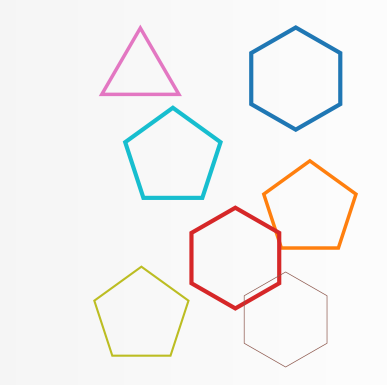[{"shape": "hexagon", "thickness": 3, "radius": 0.66, "center": [0.763, 0.796]}, {"shape": "pentagon", "thickness": 2.5, "radius": 0.63, "center": [0.8, 0.457]}, {"shape": "hexagon", "thickness": 3, "radius": 0.65, "center": [0.607, 0.33]}, {"shape": "hexagon", "thickness": 0.5, "radius": 0.62, "center": [0.737, 0.17]}, {"shape": "triangle", "thickness": 2.5, "radius": 0.57, "center": [0.362, 0.812]}, {"shape": "pentagon", "thickness": 1.5, "radius": 0.64, "center": [0.365, 0.18]}, {"shape": "pentagon", "thickness": 3, "radius": 0.65, "center": [0.446, 0.591]}]